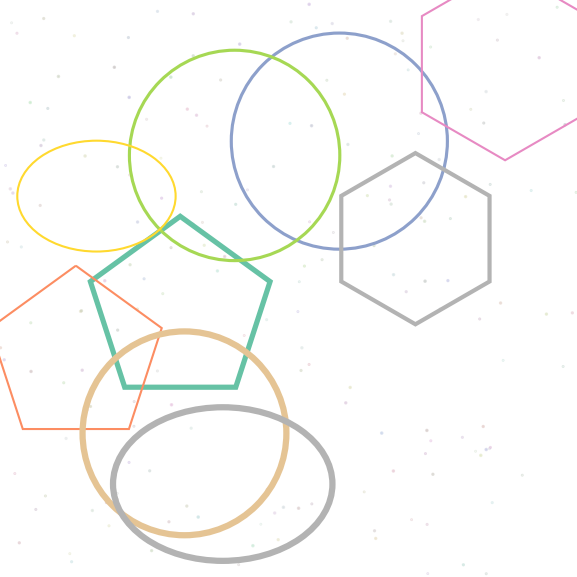[{"shape": "pentagon", "thickness": 2.5, "radius": 0.82, "center": [0.312, 0.461]}, {"shape": "pentagon", "thickness": 1, "radius": 0.78, "center": [0.131, 0.383]}, {"shape": "circle", "thickness": 1.5, "radius": 0.94, "center": [0.588, 0.755]}, {"shape": "hexagon", "thickness": 1, "radius": 0.83, "center": [0.875, 0.888]}, {"shape": "circle", "thickness": 1.5, "radius": 0.91, "center": [0.406, 0.73]}, {"shape": "oval", "thickness": 1, "radius": 0.69, "center": [0.167, 0.66]}, {"shape": "circle", "thickness": 3, "radius": 0.88, "center": [0.319, 0.249]}, {"shape": "hexagon", "thickness": 2, "radius": 0.74, "center": [0.719, 0.586]}, {"shape": "oval", "thickness": 3, "radius": 0.95, "center": [0.386, 0.161]}]